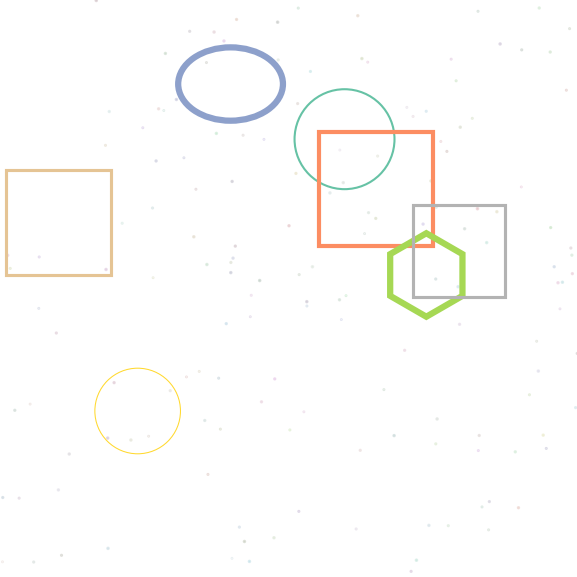[{"shape": "circle", "thickness": 1, "radius": 0.43, "center": [0.597, 0.758]}, {"shape": "square", "thickness": 2, "radius": 0.49, "center": [0.651, 0.672]}, {"shape": "oval", "thickness": 3, "radius": 0.45, "center": [0.399, 0.854]}, {"shape": "hexagon", "thickness": 3, "radius": 0.36, "center": [0.738, 0.523]}, {"shape": "circle", "thickness": 0.5, "radius": 0.37, "center": [0.238, 0.287]}, {"shape": "square", "thickness": 1.5, "radius": 0.46, "center": [0.101, 0.614]}, {"shape": "square", "thickness": 1.5, "radius": 0.4, "center": [0.794, 0.565]}]